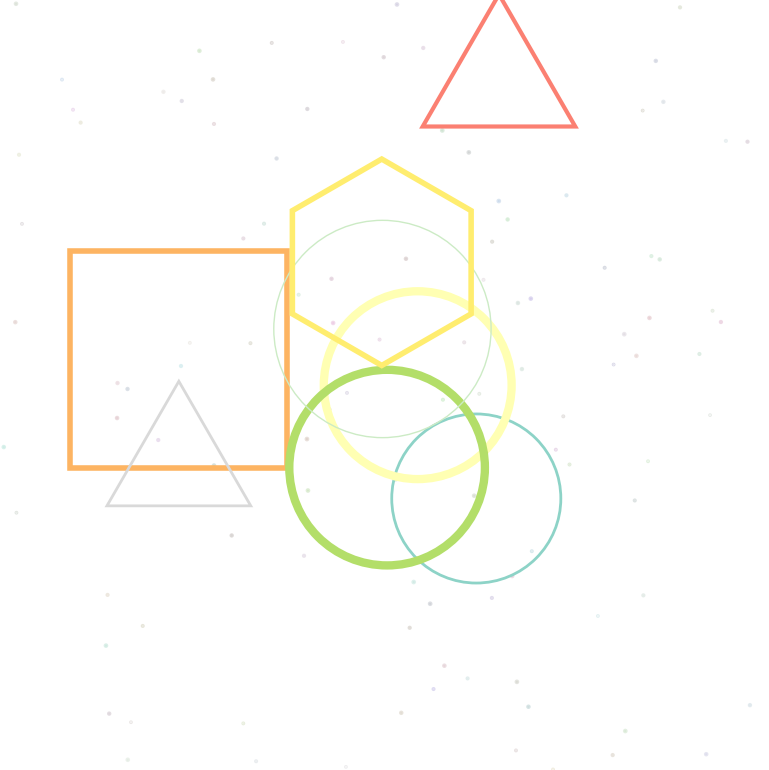[{"shape": "circle", "thickness": 1, "radius": 0.55, "center": [0.619, 0.353]}, {"shape": "circle", "thickness": 3, "radius": 0.61, "center": [0.542, 0.5]}, {"shape": "triangle", "thickness": 1.5, "radius": 0.57, "center": [0.648, 0.893]}, {"shape": "square", "thickness": 2, "radius": 0.71, "center": [0.232, 0.533]}, {"shape": "circle", "thickness": 3, "radius": 0.64, "center": [0.503, 0.393]}, {"shape": "triangle", "thickness": 1, "radius": 0.54, "center": [0.232, 0.397]}, {"shape": "circle", "thickness": 0.5, "radius": 0.71, "center": [0.497, 0.573]}, {"shape": "hexagon", "thickness": 2, "radius": 0.67, "center": [0.496, 0.659]}]